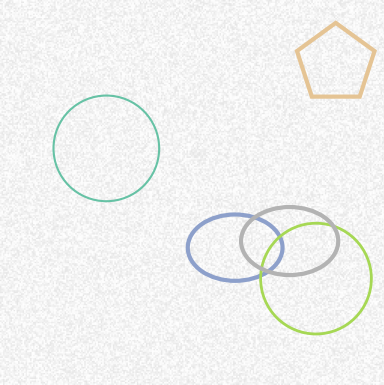[{"shape": "circle", "thickness": 1.5, "radius": 0.69, "center": [0.276, 0.615]}, {"shape": "oval", "thickness": 3, "radius": 0.62, "center": [0.611, 0.357]}, {"shape": "circle", "thickness": 2, "radius": 0.72, "center": [0.821, 0.276]}, {"shape": "pentagon", "thickness": 3, "radius": 0.53, "center": [0.872, 0.835]}, {"shape": "oval", "thickness": 3, "radius": 0.63, "center": [0.752, 0.374]}]